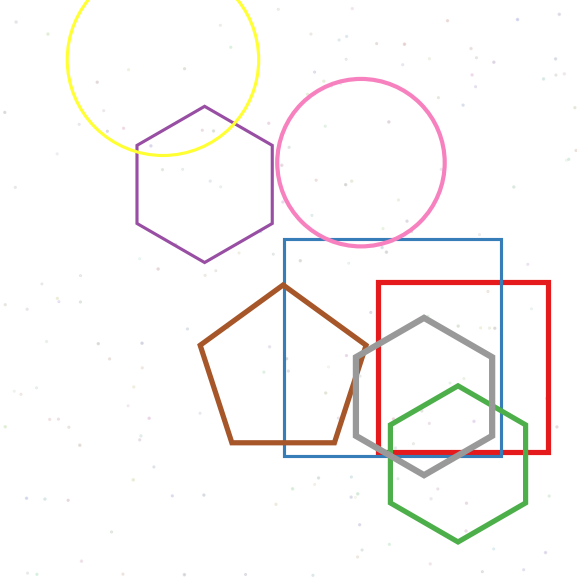[{"shape": "square", "thickness": 2.5, "radius": 0.73, "center": [0.801, 0.363]}, {"shape": "square", "thickness": 1.5, "radius": 0.94, "center": [0.68, 0.398]}, {"shape": "hexagon", "thickness": 2.5, "radius": 0.68, "center": [0.793, 0.196]}, {"shape": "hexagon", "thickness": 1.5, "radius": 0.68, "center": [0.354, 0.68]}, {"shape": "circle", "thickness": 1.5, "radius": 0.83, "center": [0.282, 0.896]}, {"shape": "pentagon", "thickness": 2.5, "radius": 0.76, "center": [0.49, 0.355]}, {"shape": "circle", "thickness": 2, "radius": 0.72, "center": [0.625, 0.717]}, {"shape": "hexagon", "thickness": 3, "radius": 0.68, "center": [0.734, 0.313]}]